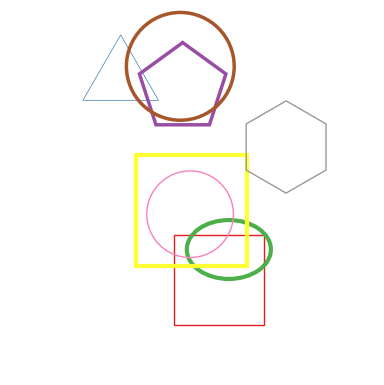[{"shape": "square", "thickness": 1, "radius": 0.59, "center": [0.569, 0.273]}, {"shape": "triangle", "thickness": 0.5, "radius": 0.57, "center": [0.313, 0.796]}, {"shape": "oval", "thickness": 3, "radius": 0.55, "center": [0.594, 0.352]}, {"shape": "pentagon", "thickness": 2.5, "radius": 0.59, "center": [0.474, 0.771]}, {"shape": "square", "thickness": 3, "radius": 0.72, "center": [0.498, 0.453]}, {"shape": "circle", "thickness": 2.5, "radius": 0.7, "center": [0.468, 0.828]}, {"shape": "circle", "thickness": 1, "radius": 0.56, "center": [0.494, 0.444]}, {"shape": "hexagon", "thickness": 1, "radius": 0.6, "center": [0.743, 0.618]}]